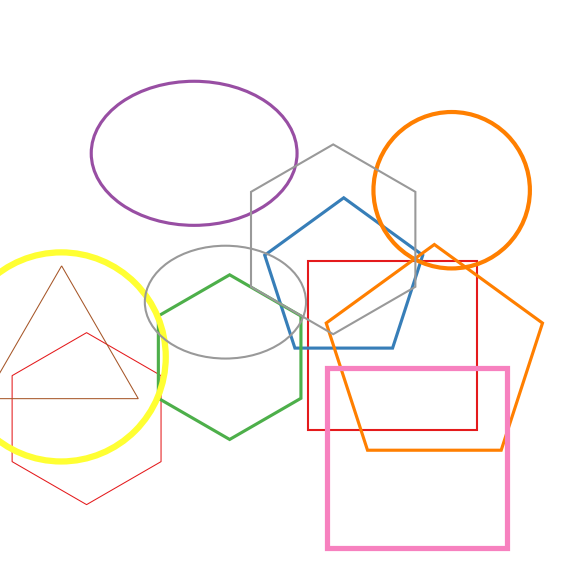[{"shape": "hexagon", "thickness": 0.5, "radius": 0.74, "center": [0.15, 0.274]}, {"shape": "square", "thickness": 1, "radius": 0.73, "center": [0.679, 0.401]}, {"shape": "pentagon", "thickness": 1.5, "radius": 0.72, "center": [0.595, 0.513]}, {"shape": "hexagon", "thickness": 1.5, "radius": 0.71, "center": [0.398, 0.381]}, {"shape": "oval", "thickness": 1.5, "radius": 0.89, "center": [0.336, 0.734]}, {"shape": "circle", "thickness": 2, "radius": 0.68, "center": [0.782, 0.67]}, {"shape": "pentagon", "thickness": 1.5, "radius": 0.98, "center": [0.752, 0.379]}, {"shape": "circle", "thickness": 3, "radius": 0.91, "center": [0.106, 0.381]}, {"shape": "triangle", "thickness": 0.5, "radius": 0.77, "center": [0.107, 0.385]}, {"shape": "square", "thickness": 2.5, "radius": 0.78, "center": [0.722, 0.207]}, {"shape": "hexagon", "thickness": 1, "radius": 0.82, "center": [0.577, 0.585]}, {"shape": "oval", "thickness": 1, "radius": 0.7, "center": [0.39, 0.476]}]